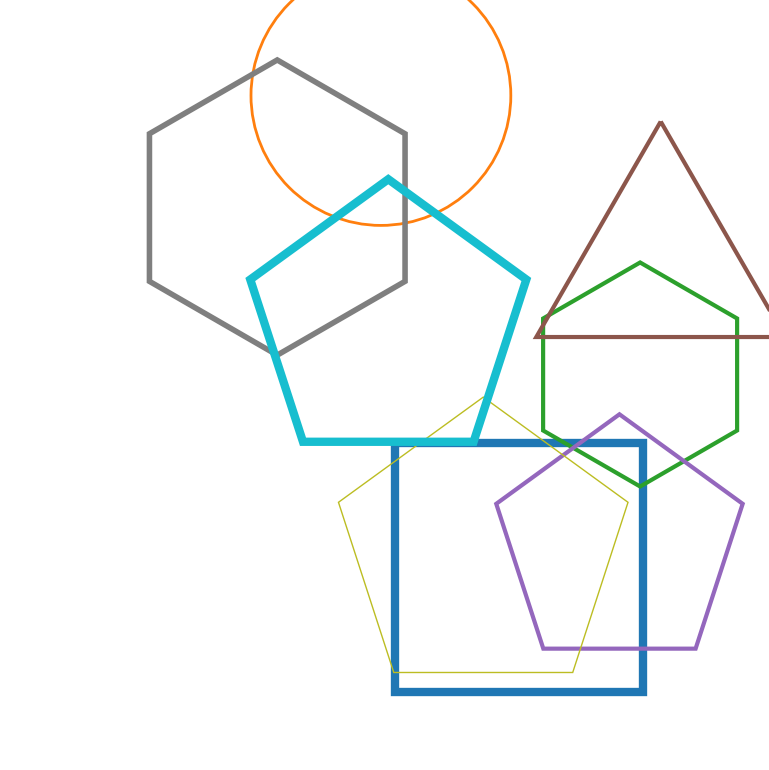[{"shape": "square", "thickness": 3, "radius": 0.81, "center": [0.674, 0.263]}, {"shape": "circle", "thickness": 1, "radius": 0.84, "center": [0.495, 0.876]}, {"shape": "hexagon", "thickness": 1.5, "radius": 0.73, "center": [0.831, 0.514]}, {"shape": "pentagon", "thickness": 1.5, "radius": 0.84, "center": [0.804, 0.294]}, {"shape": "triangle", "thickness": 1.5, "radius": 0.93, "center": [0.858, 0.656]}, {"shape": "hexagon", "thickness": 2, "radius": 0.96, "center": [0.36, 0.73]}, {"shape": "pentagon", "thickness": 0.5, "radius": 0.99, "center": [0.628, 0.287]}, {"shape": "pentagon", "thickness": 3, "radius": 0.94, "center": [0.504, 0.579]}]